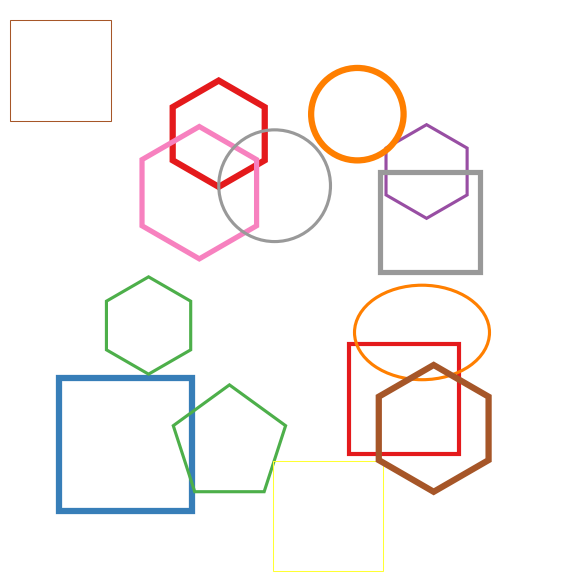[{"shape": "hexagon", "thickness": 3, "radius": 0.46, "center": [0.379, 0.768]}, {"shape": "square", "thickness": 2, "radius": 0.48, "center": [0.7, 0.308]}, {"shape": "square", "thickness": 3, "radius": 0.57, "center": [0.217, 0.229]}, {"shape": "pentagon", "thickness": 1.5, "radius": 0.51, "center": [0.397, 0.23]}, {"shape": "hexagon", "thickness": 1.5, "radius": 0.42, "center": [0.257, 0.435]}, {"shape": "hexagon", "thickness": 1.5, "radius": 0.41, "center": [0.739, 0.702]}, {"shape": "circle", "thickness": 3, "radius": 0.4, "center": [0.619, 0.801]}, {"shape": "oval", "thickness": 1.5, "radius": 0.58, "center": [0.731, 0.423]}, {"shape": "square", "thickness": 0.5, "radius": 0.48, "center": [0.568, 0.106]}, {"shape": "hexagon", "thickness": 3, "radius": 0.55, "center": [0.751, 0.257]}, {"shape": "square", "thickness": 0.5, "radius": 0.44, "center": [0.105, 0.877]}, {"shape": "hexagon", "thickness": 2.5, "radius": 0.57, "center": [0.345, 0.665]}, {"shape": "circle", "thickness": 1.5, "radius": 0.48, "center": [0.476, 0.678]}, {"shape": "square", "thickness": 2.5, "radius": 0.44, "center": [0.744, 0.615]}]